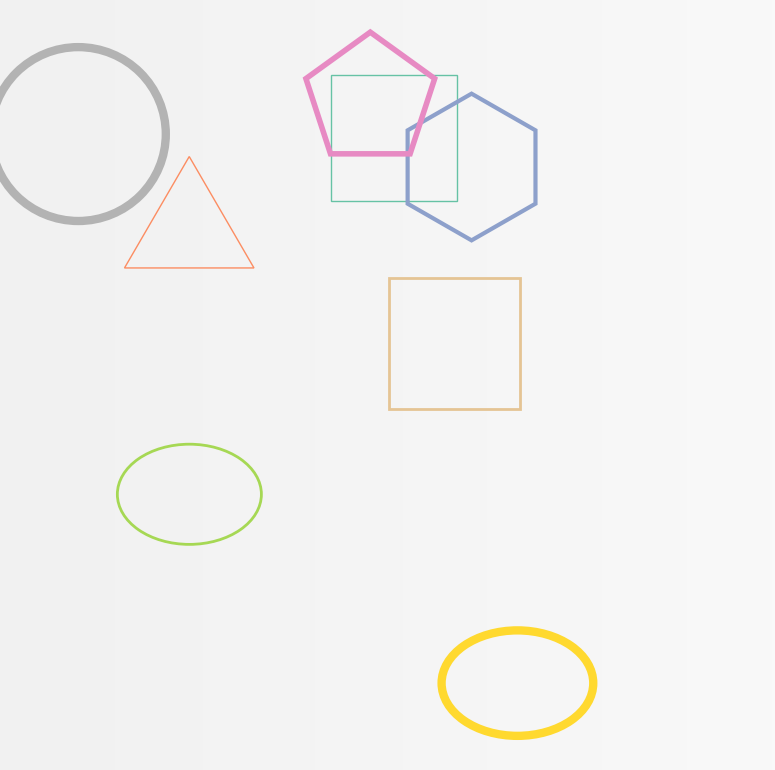[{"shape": "square", "thickness": 0.5, "radius": 0.41, "center": [0.508, 0.821]}, {"shape": "triangle", "thickness": 0.5, "radius": 0.48, "center": [0.244, 0.7]}, {"shape": "hexagon", "thickness": 1.5, "radius": 0.48, "center": [0.608, 0.783]}, {"shape": "pentagon", "thickness": 2, "radius": 0.44, "center": [0.478, 0.871]}, {"shape": "oval", "thickness": 1, "radius": 0.46, "center": [0.244, 0.358]}, {"shape": "oval", "thickness": 3, "radius": 0.49, "center": [0.668, 0.113]}, {"shape": "square", "thickness": 1, "radius": 0.42, "center": [0.586, 0.554]}, {"shape": "circle", "thickness": 3, "radius": 0.56, "center": [0.101, 0.826]}]